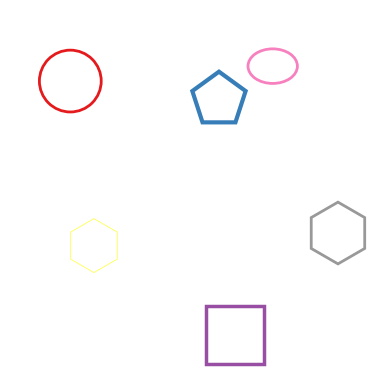[{"shape": "circle", "thickness": 2, "radius": 0.4, "center": [0.183, 0.789]}, {"shape": "pentagon", "thickness": 3, "radius": 0.36, "center": [0.569, 0.741]}, {"shape": "square", "thickness": 2.5, "radius": 0.38, "center": [0.61, 0.13]}, {"shape": "hexagon", "thickness": 0.5, "radius": 0.35, "center": [0.244, 0.362]}, {"shape": "oval", "thickness": 2, "radius": 0.32, "center": [0.708, 0.828]}, {"shape": "hexagon", "thickness": 2, "radius": 0.4, "center": [0.878, 0.395]}]